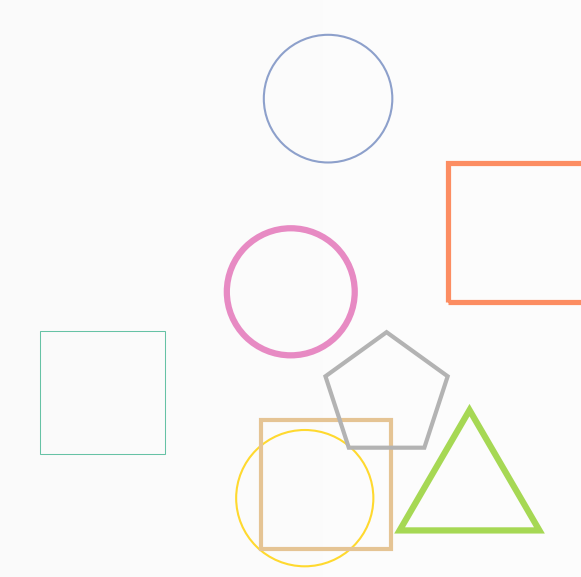[{"shape": "square", "thickness": 0.5, "radius": 0.53, "center": [0.176, 0.319]}, {"shape": "square", "thickness": 2.5, "radius": 0.6, "center": [0.89, 0.597]}, {"shape": "circle", "thickness": 1, "radius": 0.55, "center": [0.564, 0.828]}, {"shape": "circle", "thickness": 3, "radius": 0.55, "center": [0.5, 0.494]}, {"shape": "triangle", "thickness": 3, "radius": 0.69, "center": [0.808, 0.15]}, {"shape": "circle", "thickness": 1, "radius": 0.59, "center": [0.524, 0.137]}, {"shape": "square", "thickness": 2, "radius": 0.56, "center": [0.56, 0.16]}, {"shape": "pentagon", "thickness": 2, "radius": 0.55, "center": [0.665, 0.313]}]